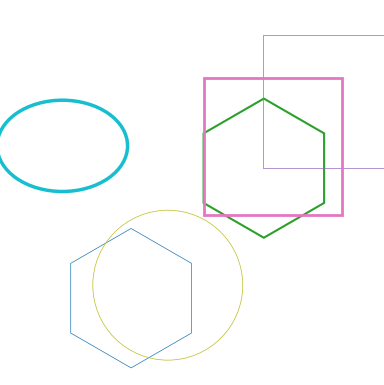[{"shape": "hexagon", "thickness": 0.5, "radius": 0.91, "center": [0.341, 0.226]}, {"shape": "hexagon", "thickness": 1.5, "radius": 0.9, "center": [0.685, 0.563]}, {"shape": "square", "thickness": 0.5, "radius": 0.86, "center": [0.854, 0.736]}, {"shape": "square", "thickness": 2, "radius": 0.89, "center": [0.709, 0.62]}, {"shape": "circle", "thickness": 0.5, "radius": 0.97, "center": [0.436, 0.259]}, {"shape": "oval", "thickness": 2.5, "radius": 0.85, "center": [0.162, 0.621]}]